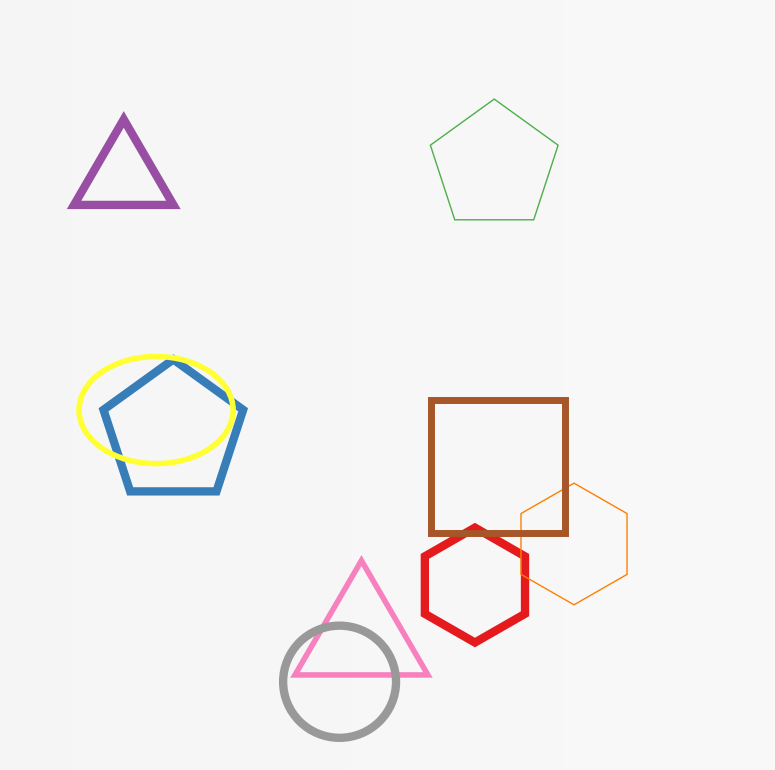[{"shape": "hexagon", "thickness": 3, "radius": 0.37, "center": [0.613, 0.24]}, {"shape": "pentagon", "thickness": 3, "radius": 0.47, "center": [0.224, 0.438]}, {"shape": "pentagon", "thickness": 0.5, "radius": 0.43, "center": [0.638, 0.785]}, {"shape": "triangle", "thickness": 3, "radius": 0.37, "center": [0.16, 0.771]}, {"shape": "hexagon", "thickness": 0.5, "radius": 0.39, "center": [0.741, 0.294]}, {"shape": "oval", "thickness": 2, "radius": 0.5, "center": [0.201, 0.467]}, {"shape": "square", "thickness": 2.5, "radius": 0.43, "center": [0.643, 0.394]}, {"shape": "triangle", "thickness": 2, "radius": 0.5, "center": [0.466, 0.173]}, {"shape": "circle", "thickness": 3, "radius": 0.36, "center": [0.438, 0.115]}]